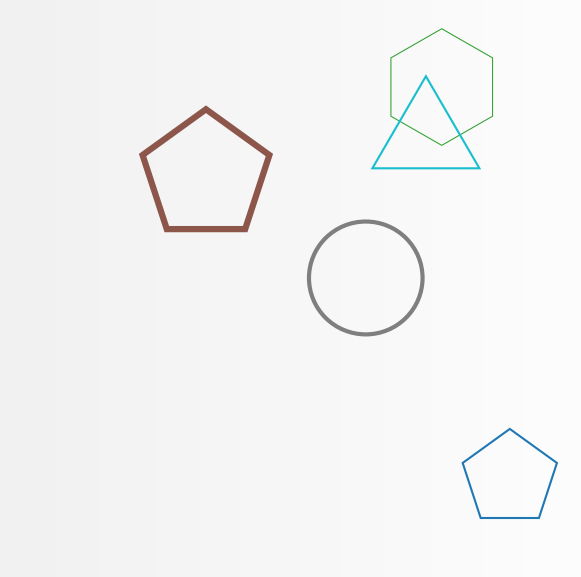[{"shape": "pentagon", "thickness": 1, "radius": 0.43, "center": [0.877, 0.171]}, {"shape": "hexagon", "thickness": 0.5, "radius": 0.5, "center": [0.76, 0.848]}, {"shape": "pentagon", "thickness": 3, "radius": 0.57, "center": [0.354, 0.695]}, {"shape": "circle", "thickness": 2, "radius": 0.49, "center": [0.629, 0.518]}, {"shape": "triangle", "thickness": 1, "radius": 0.53, "center": [0.733, 0.761]}]